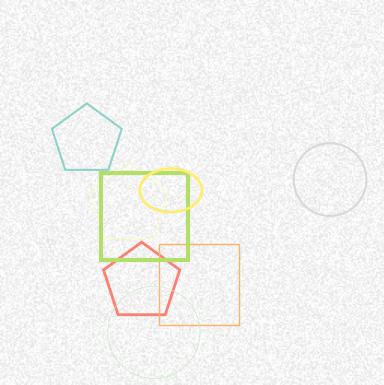[{"shape": "pentagon", "thickness": 1.5, "radius": 0.48, "center": [0.226, 0.636]}, {"shape": "pentagon", "thickness": 0.5, "radius": 0.54, "center": [0.335, 0.468]}, {"shape": "pentagon", "thickness": 2, "radius": 0.52, "center": [0.368, 0.267]}, {"shape": "square", "thickness": 1, "radius": 0.52, "center": [0.517, 0.26]}, {"shape": "square", "thickness": 3, "radius": 0.56, "center": [0.375, 0.437]}, {"shape": "circle", "thickness": 1.5, "radius": 0.47, "center": [0.857, 0.534]}, {"shape": "circle", "thickness": 0.5, "radius": 0.6, "center": [0.4, 0.137]}, {"shape": "oval", "thickness": 2, "radius": 0.4, "center": [0.444, 0.506]}]